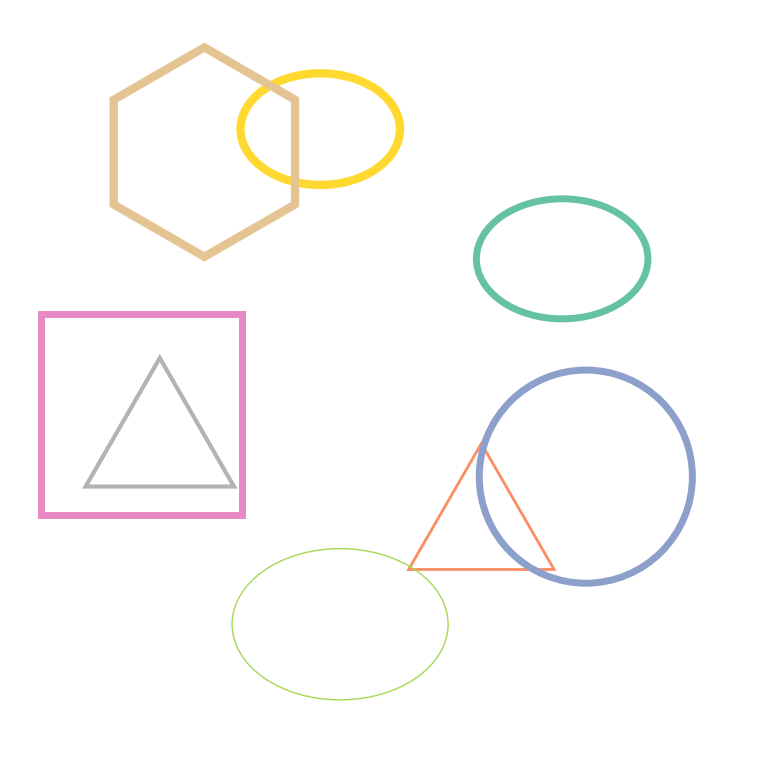[{"shape": "oval", "thickness": 2.5, "radius": 0.56, "center": [0.73, 0.664]}, {"shape": "triangle", "thickness": 1, "radius": 0.55, "center": [0.625, 0.315]}, {"shape": "circle", "thickness": 2.5, "radius": 0.69, "center": [0.761, 0.381]}, {"shape": "square", "thickness": 2.5, "radius": 0.65, "center": [0.184, 0.462]}, {"shape": "oval", "thickness": 0.5, "radius": 0.7, "center": [0.442, 0.189]}, {"shape": "oval", "thickness": 3, "radius": 0.52, "center": [0.416, 0.832]}, {"shape": "hexagon", "thickness": 3, "radius": 0.68, "center": [0.265, 0.802]}, {"shape": "triangle", "thickness": 1.5, "radius": 0.56, "center": [0.208, 0.424]}]